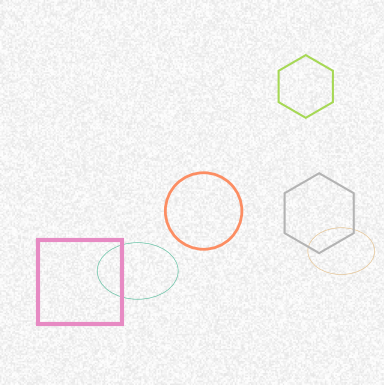[{"shape": "oval", "thickness": 0.5, "radius": 0.53, "center": [0.358, 0.296]}, {"shape": "circle", "thickness": 2, "radius": 0.5, "center": [0.529, 0.452]}, {"shape": "square", "thickness": 3, "radius": 0.54, "center": [0.209, 0.267]}, {"shape": "hexagon", "thickness": 1.5, "radius": 0.41, "center": [0.794, 0.775]}, {"shape": "oval", "thickness": 0.5, "radius": 0.43, "center": [0.886, 0.348]}, {"shape": "hexagon", "thickness": 1.5, "radius": 0.52, "center": [0.829, 0.446]}]